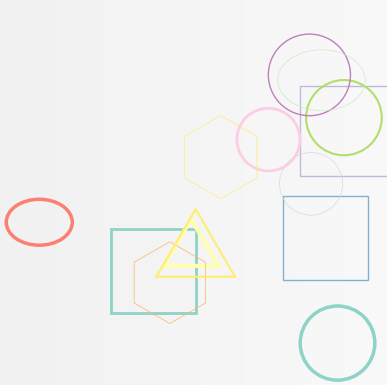[{"shape": "circle", "thickness": 2.5, "radius": 0.48, "center": [0.871, 0.109]}, {"shape": "square", "thickness": 2, "radius": 0.55, "center": [0.397, 0.295]}, {"shape": "triangle", "thickness": 3, "radius": 0.41, "center": [0.493, 0.35]}, {"shape": "square", "thickness": 1, "radius": 0.58, "center": [0.891, 0.66]}, {"shape": "oval", "thickness": 2.5, "radius": 0.43, "center": [0.101, 0.423]}, {"shape": "square", "thickness": 1, "radius": 0.55, "center": [0.84, 0.382]}, {"shape": "hexagon", "thickness": 0.5, "radius": 0.53, "center": [0.438, 0.266]}, {"shape": "circle", "thickness": 1.5, "radius": 0.49, "center": [0.888, 0.694]}, {"shape": "circle", "thickness": 2, "radius": 0.41, "center": [0.693, 0.637]}, {"shape": "circle", "thickness": 0.5, "radius": 0.41, "center": [0.803, 0.522]}, {"shape": "circle", "thickness": 1, "radius": 0.53, "center": [0.798, 0.805]}, {"shape": "oval", "thickness": 0.5, "radius": 0.56, "center": [0.83, 0.792]}, {"shape": "triangle", "thickness": 1.5, "radius": 0.59, "center": [0.505, 0.34]}, {"shape": "hexagon", "thickness": 0.5, "radius": 0.54, "center": [0.57, 0.592]}]